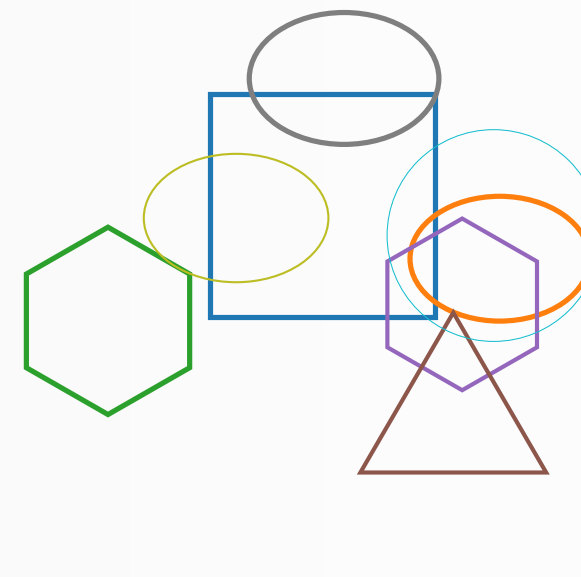[{"shape": "square", "thickness": 2.5, "radius": 0.97, "center": [0.555, 0.643]}, {"shape": "oval", "thickness": 2.5, "radius": 0.77, "center": [0.86, 0.551]}, {"shape": "hexagon", "thickness": 2.5, "radius": 0.81, "center": [0.186, 0.444]}, {"shape": "hexagon", "thickness": 2, "radius": 0.74, "center": [0.795, 0.472]}, {"shape": "triangle", "thickness": 2, "radius": 0.92, "center": [0.78, 0.273]}, {"shape": "oval", "thickness": 2.5, "radius": 0.82, "center": [0.592, 0.863]}, {"shape": "oval", "thickness": 1, "radius": 0.79, "center": [0.406, 0.622]}, {"shape": "circle", "thickness": 0.5, "radius": 0.92, "center": [0.849, 0.591]}]